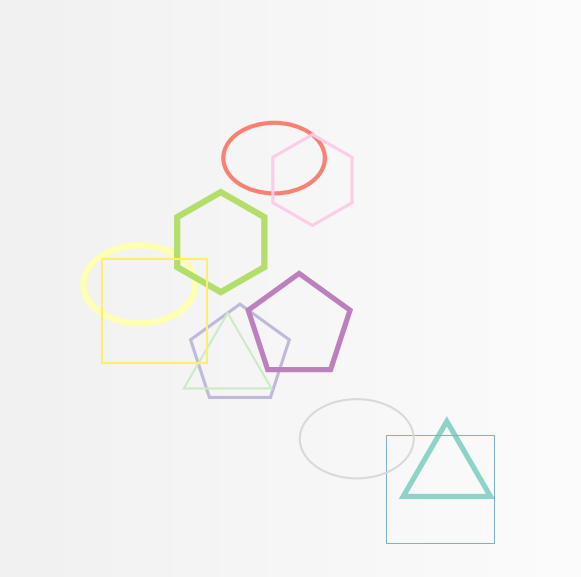[{"shape": "triangle", "thickness": 2.5, "radius": 0.43, "center": [0.769, 0.183]}, {"shape": "oval", "thickness": 3, "radius": 0.48, "center": [0.24, 0.507]}, {"shape": "pentagon", "thickness": 1.5, "radius": 0.45, "center": [0.413, 0.383]}, {"shape": "oval", "thickness": 2, "radius": 0.44, "center": [0.472, 0.725]}, {"shape": "square", "thickness": 0.5, "radius": 0.46, "center": [0.756, 0.152]}, {"shape": "hexagon", "thickness": 3, "radius": 0.43, "center": [0.38, 0.58]}, {"shape": "hexagon", "thickness": 1.5, "radius": 0.39, "center": [0.538, 0.687]}, {"shape": "oval", "thickness": 1, "radius": 0.49, "center": [0.614, 0.239]}, {"shape": "pentagon", "thickness": 2.5, "radius": 0.46, "center": [0.515, 0.434]}, {"shape": "triangle", "thickness": 1, "radius": 0.44, "center": [0.392, 0.37]}, {"shape": "square", "thickness": 1, "radius": 0.45, "center": [0.266, 0.461]}]